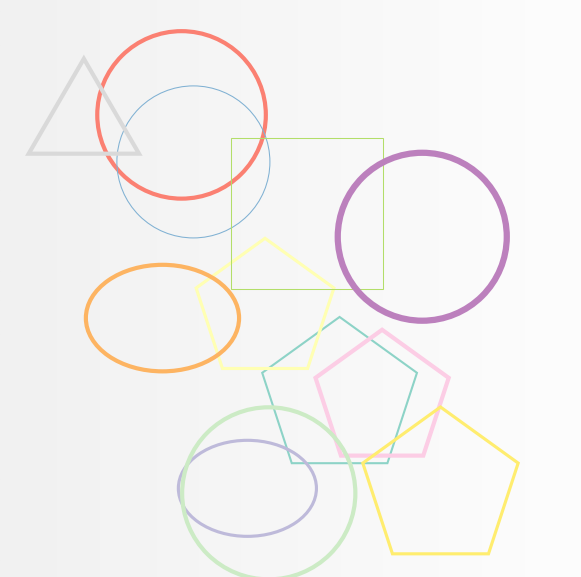[{"shape": "pentagon", "thickness": 1, "radius": 0.7, "center": [0.584, 0.31]}, {"shape": "pentagon", "thickness": 1.5, "radius": 0.62, "center": [0.456, 0.462]}, {"shape": "oval", "thickness": 1.5, "radius": 0.59, "center": [0.426, 0.154]}, {"shape": "circle", "thickness": 2, "radius": 0.73, "center": [0.312, 0.8]}, {"shape": "circle", "thickness": 0.5, "radius": 0.66, "center": [0.333, 0.719]}, {"shape": "oval", "thickness": 2, "radius": 0.66, "center": [0.28, 0.448]}, {"shape": "square", "thickness": 0.5, "radius": 0.66, "center": [0.528, 0.629]}, {"shape": "pentagon", "thickness": 2, "radius": 0.6, "center": [0.657, 0.308]}, {"shape": "triangle", "thickness": 2, "radius": 0.55, "center": [0.144, 0.788]}, {"shape": "circle", "thickness": 3, "radius": 0.73, "center": [0.726, 0.589]}, {"shape": "circle", "thickness": 2, "radius": 0.75, "center": [0.462, 0.145]}, {"shape": "pentagon", "thickness": 1.5, "radius": 0.7, "center": [0.758, 0.154]}]